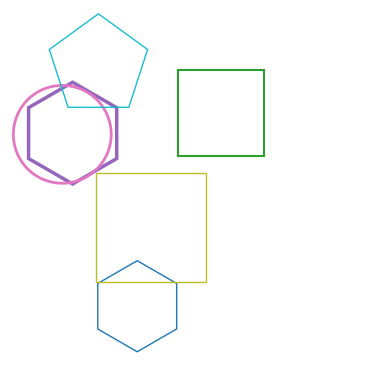[{"shape": "hexagon", "thickness": 1, "radius": 0.59, "center": [0.356, 0.205]}, {"shape": "square", "thickness": 1.5, "radius": 0.56, "center": [0.574, 0.706]}, {"shape": "hexagon", "thickness": 2.5, "radius": 0.66, "center": [0.189, 0.654]}, {"shape": "circle", "thickness": 2, "radius": 0.64, "center": [0.162, 0.651]}, {"shape": "square", "thickness": 1, "radius": 0.71, "center": [0.391, 0.409]}, {"shape": "pentagon", "thickness": 1, "radius": 0.67, "center": [0.256, 0.83]}]